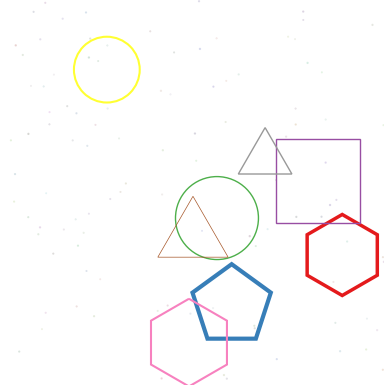[{"shape": "hexagon", "thickness": 2.5, "radius": 0.53, "center": [0.889, 0.338]}, {"shape": "pentagon", "thickness": 3, "radius": 0.53, "center": [0.602, 0.207]}, {"shape": "circle", "thickness": 1, "radius": 0.54, "center": [0.564, 0.434]}, {"shape": "square", "thickness": 1, "radius": 0.55, "center": [0.827, 0.53]}, {"shape": "circle", "thickness": 1.5, "radius": 0.43, "center": [0.277, 0.819]}, {"shape": "triangle", "thickness": 0.5, "radius": 0.53, "center": [0.501, 0.385]}, {"shape": "hexagon", "thickness": 1.5, "radius": 0.57, "center": [0.491, 0.11]}, {"shape": "triangle", "thickness": 1, "radius": 0.4, "center": [0.689, 0.588]}]